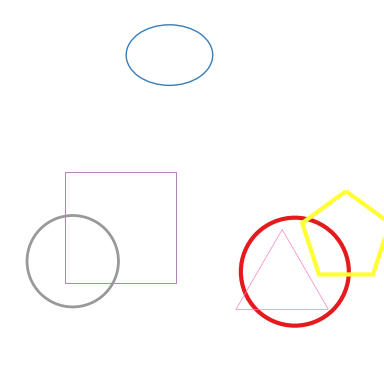[{"shape": "circle", "thickness": 3, "radius": 0.7, "center": [0.766, 0.294]}, {"shape": "oval", "thickness": 1, "radius": 0.56, "center": [0.44, 0.857]}, {"shape": "square", "thickness": 0.5, "radius": 0.72, "center": [0.313, 0.409]}, {"shape": "pentagon", "thickness": 3, "radius": 0.6, "center": [0.899, 0.384]}, {"shape": "triangle", "thickness": 0.5, "radius": 0.69, "center": [0.733, 0.265]}, {"shape": "circle", "thickness": 2, "radius": 0.59, "center": [0.189, 0.322]}]